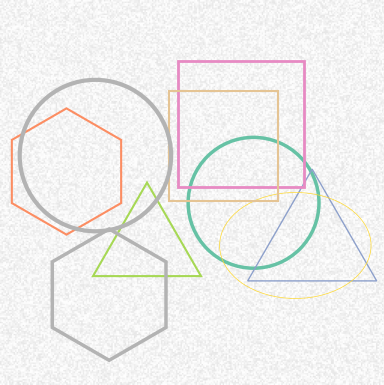[{"shape": "circle", "thickness": 2.5, "radius": 0.85, "center": [0.659, 0.473]}, {"shape": "hexagon", "thickness": 1.5, "radius": 0.82, "center": [0.173, 0.555]}, {"shape": "triangle", "thickness": 1, "radius": 0.97, "center": [0.811, 0.367]}, {"shape": "square", "thickness": 2, "radius": 0.82, "center": [0.626, 0.678]}, {"shape": "triangle", "thickness": 1.5, "radius": 0.81, "center": [0.382, 0.364]}, {"shape": "oval", "thickness": 0.5, "radius": 0.98, "center": [0.767, 0.362]}, {"shape": "square", "thickness": 1.5, "radius": 0.71, "center": [0.581, 0.621]}, {"shape": "hexagon", "thickness": 2.5, "radius": 0.85, "center": [0.283, 0.235]}, {"shape": "circle", "thickness": 3, "radius": 0.98, "center": [0.248, 0.596]}]